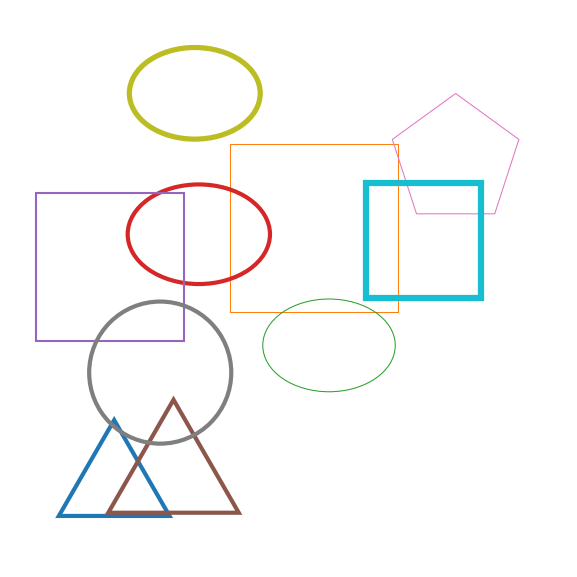[{"shape": "triangle", "thickness": 2, "radius": 0.55, "center": [0.198, 0.161]}, {"shape": "square", "thickness": 0.5, "radius": 0.73, "center": [0.544, 0.604]}, {"shape": "oval", "thickness": 0.5, "radius": 0.57, "center": [0.57, 0.401]}, {"shape": "oval", "thickness": 2, "radius": 0.62, "center": [0.344, 0.594]}, {"shape": "square", "thickness": 1, "radius": 0.64, "center": [0.191, 0.537]}, {"shape": "triangle", "thickness": 2, "radius": 0.65, "center": [0.3, 0.177]}, {"shape": "pentagon", "thickness": 0.5, "radius": 0.58, "center": [0.789, 0.722]}, {"shape": "circle", "thickness": 2, "radius": 0.62, "center": [0.277, 0.354]}, {"shape": "oval", "thickness": 2.5, "radius": 0.57, "center": [0.337, 0.838]}, {"shape": "square", "thickness": 3, "radius": 0.5, "center": [0.733, 0.583]}]